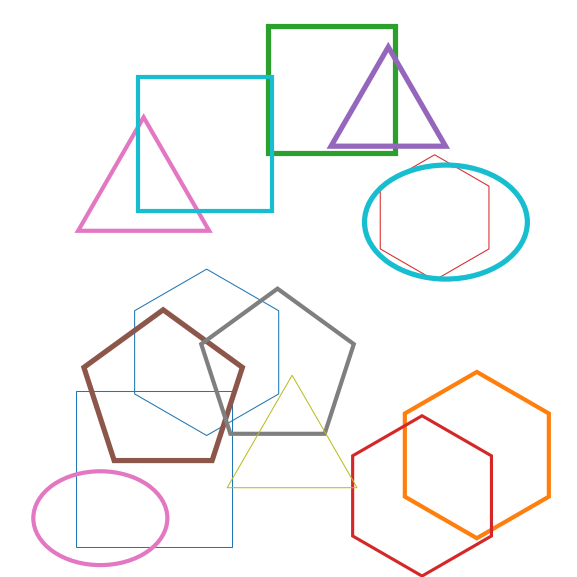[{"shape": "hexagon", "thickness": 0.5, "radius": 0.72, "center": [0.358, 0.389]}, {"shape": "square", "thickness": 0.5, "radius": 0.67, "center": [0.266, 0.186]}, {"shape": "hexagon", "thickness": 2, "radius": 0.72, "center": [0.826, 0.211]}, {"shape": "square", "thickness": 2.5, "radius": 0.55, "center": [0.575, 0.844]}, {"shape": "hexagon", "thickness": 0.5, "radius": 0.54, "center": [0.753, 0.622]}, {"shape": "hexagon", "thickness": 1.5, "radius": 0.69, "center": [0.731, 0.14]}, {"shape": "triangle", "thickness": 2.5, "radius": 0.57, "center": [0.672, 0.803]}, {"shape": "pentagon", "thickness": 2.5, "radius": 0.72, "center": [0.282, 0.318]}, {"shape": "oval", "thickness": 2, "radius": 0.58, "center": [0.174, 0.102]}, {"shape": "triangle", "thickness": 2, "radius": 0.66, "center": [0.249, 0.665]}, {"shape": "pentagon", "thickness": 2, "radius": 0.69, "center": [0.481, 0.36]}, {"shape": "triangle", "thickness": 0.5, "radius": 0.65, "center": [0.506, 0.22]}, {"shape": "square", "thickness": 2, "radius": 0.58, "center": [0.355, 0.75]}, {"shape": "oval", "thickness": 2.5, "radius": 0.71, "center": [0.772, 0.615]}]